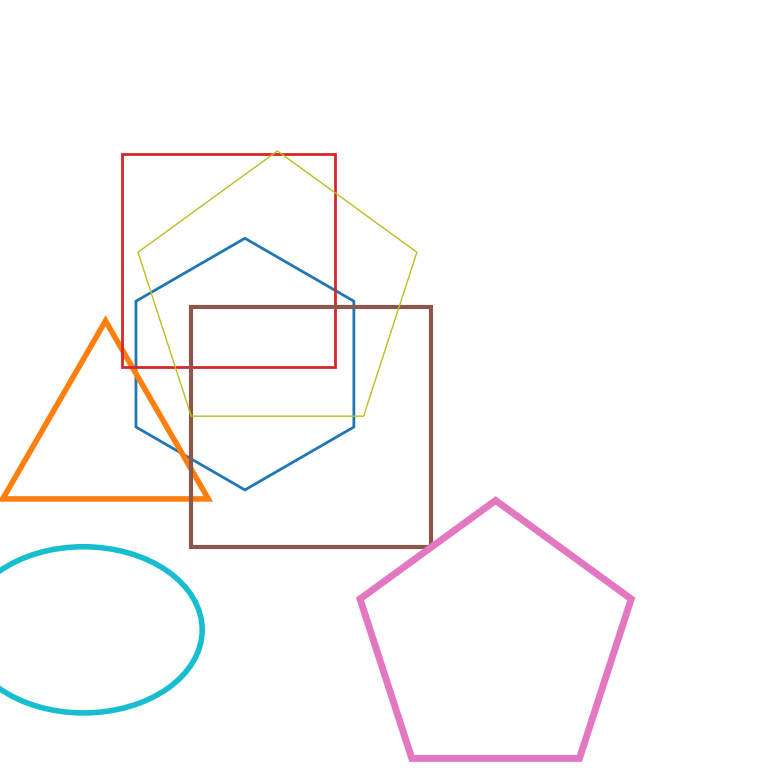[{"shape": "hexagon", "thickness": 1, "radius": 0.82, "center": [0.318, 0.527]}, {"shape": "triangle", "thickness": 2, "radius": 0.77, "center": [0.137, 0.429]}, {"shape": "square", "thickness": 1, "radius": 0.69, "center": [0.297, 0.662]}, {"shape": "square", "thickness": 1.5, "radius": 0.78, "center": [0.404, 0.446]}, {"shape": "pentagon", "thickness": 2.5, "radius": 0.93, "center": [0.644, 0.165]}, {"shape": "pentagon", "thickness": 0.5, "radius": 0.95, "center": [0.36, 0.614]}, {"shape": "oval", "thickness": 2, "radius": 0.77, "center": [0.108, 0.182]}]